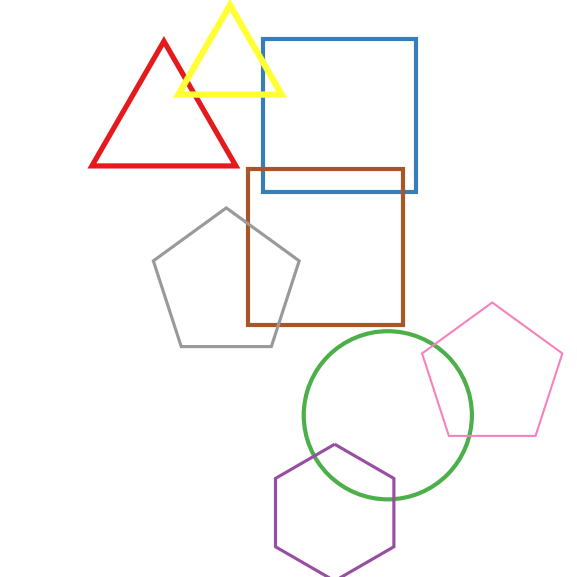[{"shape": "triangle", "thickness": 2.5, "radius": 0.72, "center": [0.284, 0.784]}, {"shape": "square", "thickness": 2, "radius": 0.66, "center": [0.588, 0.8]}, {"shape": "circle", "thickness": 2, "radius": 0.73, "center": [0.672, 0.28]}, {"shape": "hexagon", "thickness": 1.5, "radius": 0.59, "center": [0.58, 0.112]}, {"shape": "triangle", "thickness": 3, "radius": 0.52, "center": [0.398, 0.887]}, {"shape": "square", "thickness": 2, "radius": 0.67, "center": [0.563, 0.572]}, {"shape": "pentagon", "thickness": 1, "radius": 0.64, "center": [0.852, 0.348]}, {"shape": "pentagon", "thickness": 1.5, "radius": 0.66, "center": [0.392, 0.506]}]